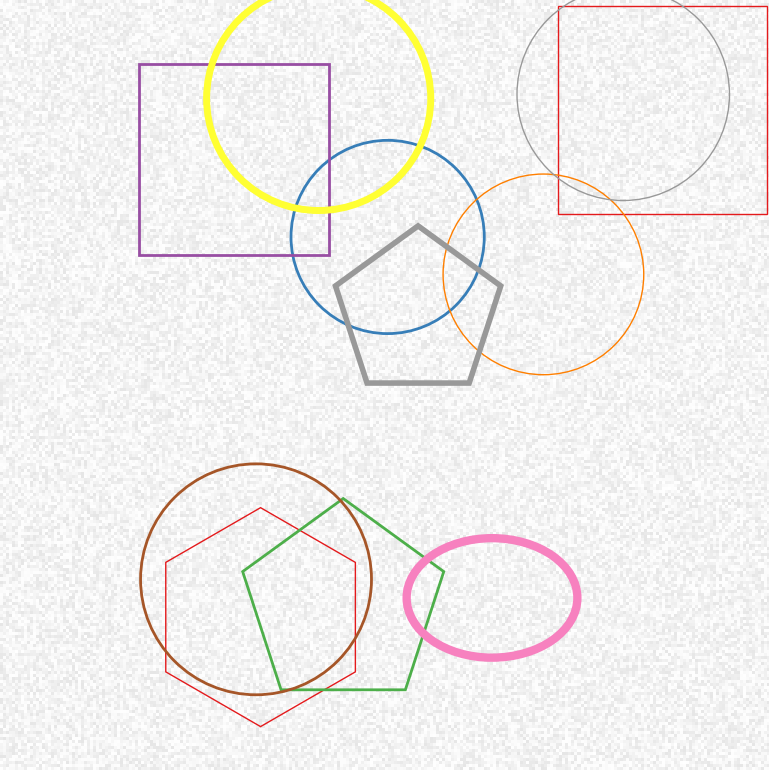[{"shape": "hexagon", "thickness": 0.5, "radius": 0.71, "center": [0.338, 0.199]}, {"shape": "square", "thickness": 0.5, "radius": 0.68, "center": [0.86, 0.857]}, {"shape": "circle", "thickness": 1, "radius": 0.63, "center": [0.503, 0.692]}, {"shape": "pentagon", "thickness": 1, "radius": 0.69, "center": [0.446, 0.215]}, {"shape": "square", "thickness": 1, "radius": 0.62, "center": [0.304, 0.793]}, {"shape": "circle", "thickness": 0.5, "radius": 0.65, "center": [0.706, 0.644]}, {"shape": "circle", "thickness": 2.5, "radius": 0.73, "center": [0.414, 0.872]}, {"shape": "circle", "thickness": 1, "radius": 0.75, "center": [0.332, 0.248]}, {"shape": "oval", "thickness": 3, "radius": 0.55, "center": [0.639, 0.223]}, {"shape": "pentagon", "thickness": 2, "radius": 0.56, "center": [0.543, 0.594]}, {"shape": "circle", "thickness": 0.5, "radius": 0.69, "center": [0.809, 0.878]}]